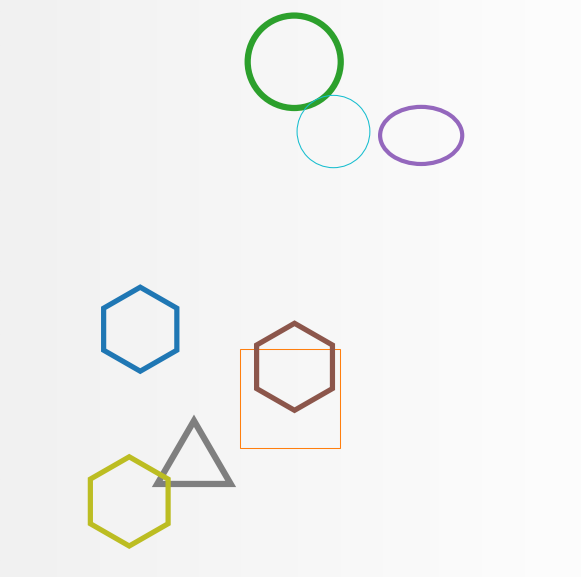[{"shape": "hexagon", "thickness": 2.5, "radius": 0.36, "center": [0.241, 0.429]}, {"shape": "square", "thickness": 0.5, "radius": 0.43, "center": [0.499, 0.31]}, {"shape": "circle", "thickness": 3, "radius": 0.4, "center": [0.506, 0.892]}, {"shape": "oval", "thickness": 2, "radius": 0.35, "center": [0.725, 0.765]}, {"shape": "hexagon", "thickness": 2.5, "radius": 0.38, "center": [0.507, 0.364]}, {"shape": "triangle", "thickness": 3, "radius": 0.36, "center": [0.334, 0.198]}, {"shape": "hexagon", "thickness": 2.5, "radius": 0.39, "center": [0.222, 0.131]}, {"shape": "circle", "thickness": 0.5, "radius": 0.31, "center": [0.574, 0.771]}]